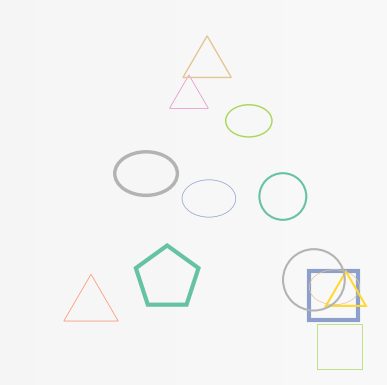[{"shape": "pentagon", "thickness": 3, "radius": 0.42, "center": [0.431, 0.277]}, {"shape": "circle", "thickness": 1.5, "radius": 0.3, "center": [0.73, 0.49]}, {"shape": "triangle", "thickness": 0.5, "radius": 0.41, "center": [0.235, 0.207]}, {"shape": "square", "thickness": 3, "radius": 0.32, "center": [0.861, 0.232]}, {"shape": "oval", "thickness": 0.5, "radius": 0.35, "center": [0.539, 0.484]}, {"shape": "triangle", "thickness": 0.5, "radius": 0.29, "center": [0.488, 0.747]}, {"shape": "square", "thickness": 0.5, "radius": 0.29, "center": [0.876, 0.1]}, {"shape": "oval", "thickness": 1, "radius": 0.3, "center": [0.642, 0.686]}, {"shape": "triangle", "thickness": 1.5, "radius": 0.3, "center": [0.893, 0.235]}, {"shape": "triangle", "thickness": 1, "radius": 0.36, "center": [0.535, 0.835]}, {"shape": "oval", "thickness": 0.5, "radius": 0.32, "center": [0.863, 0.254]}, {"shape": "circle", "thickness": 1.5, "radius": 0.4, "center": [0.81, 0.273]}, {"shape": "oval", "thickness": 2.5, "radius": 0.4, "center": [0.377, 0.549]}]